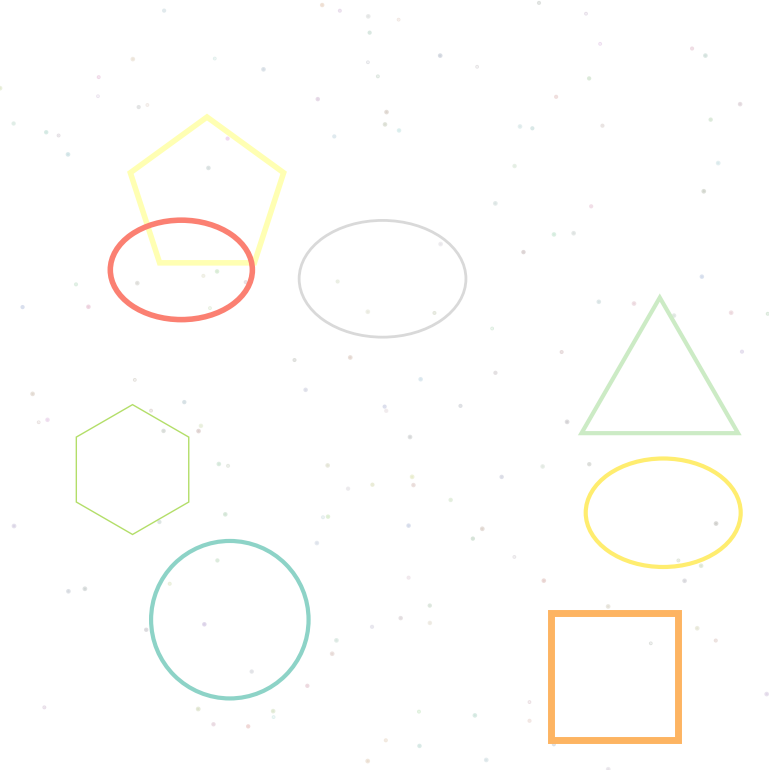[{"shape": "circle", "thickness": 1.5, "radius": 0.51, "center": [0.298, 0.195]}, {"shape": "pentagon", "thickness": 2, "radius": 0.52, "center": [0.269, 0.743]}, {"shape": "oval", "thickness": 2, "radius": 0.46, "center": [0.236, 0.649]}, {"shape": "square", "thickness": 2.5, "radius": 0.41, "center": [0.798, 0.121]}, {"shape": "hexagon", "thickness": 0.5, "radius": 0.42, "center": [0.172, 0.39]}, {"shape": "oval", "thickness": 1, "radius": 0.54, "center": [0.497, 0.638]}, {"shape": "triangle", "thickness": 1.5, "radius": 0.59, "center": [0.857, 0.496]}, {"shape": "oval", "thickness": 1.5, "radius": 0.5, "center": [0.861, 0.334]}]